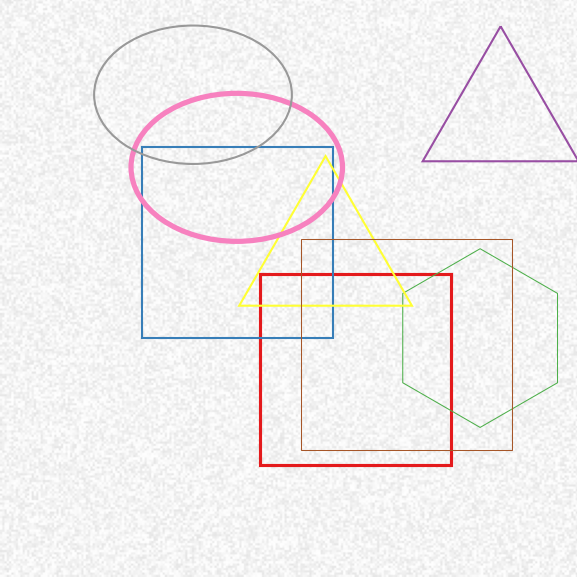[{"shape": "square", "thickness": 1.5, "radius": 0.83, "center": [0.616, 0.359]}, {"shape": "square", "thickness": 1, "radius": 0.83, "center": [0.411, 0.579]}, {"shape": "hexagon", "thickness": 0.5, "radius": 0.77, "center": [0.831, 0.414]}, {"shape": "triangle", "thickness": 1, "radius": 0.78, "center": [0.867, 0.798]}, {"shape": "triangle", "thickness": 1, "radius": 0.86, "center": [0.564, 0.556]}, {"shape": "square", "thickness": 0.5, "radius": 0.92, "center": [0.703, 0.402]}, {"shape": "oval", "thickness": 2.5, "radius": 0.92, "center": [0.41, 0.709]}, {"shape": "oval", "thickness": 1, "radius": 0.86, "center": [0.334, 0.835]}]